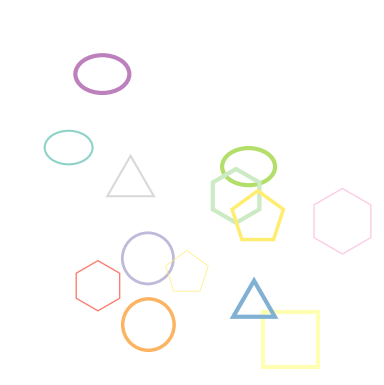[{"shape": "oval", "thickness": 1.5, "radius": 0.31, "center": [0.178, 0.617]}, {"shape": "square", "thickness": 3, "radius": 0.36, "center": [0.755, 0.118]}, {"shape": "circle", "thickness": 2, "radius": 0.33, "center": [0.384, 0.329]}, {"shape": "hexagon", "thickness": 1, "radius": 0.33, "center": [0.254, 0.258]}, {"shape": "triangle", "thickness": 3, "radius": 0.31, "center": [0.66, 0.208]}, {"shape": "circle", "thickness": 2.5, "radius": 0.33, "center": [0.386, 0.157]}, {"shape": "oval", "thickness": 3, "radius": 0.34, "center": [0.646, 0.567]}, {"shape": "hexagon", "thickness": 1, "radius": 0.43, "center": [0.889, 0.425]}, {"shape": "triangle", "thickness": 1.5, "radius": 0.35, "center": [0.339, 0.525]}, {"shape": "oval", "thickness": 3, "radius": 0.35, "center": [0.266, 0.808]}, {"shape": "hexagon", "thickness": 3, "radius": 0.35, "center": [0.613, 0.491]}, {"shape": "pentagon", "thickness": 2.5, "radius": 0.35, "center": [0.669, 0.434]}, {"shape": "pentagon", "thickness": 0.5, "radius": 0.29, "center": [0.485, 0.291]}]